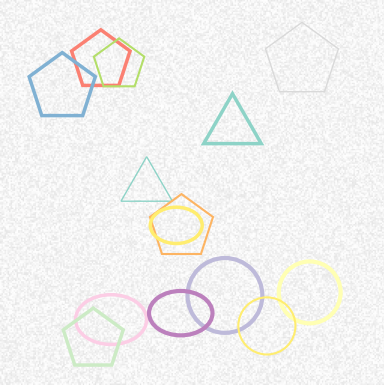[{"shape": "triangle", "thickness": 2.5, "radius": 0.43, "center": [0.604, 0.67]}, {"shape": "triangle", "thickness": 1, "radius": 0.39, "center": [0.381, 0.516]}, {"shape": "circle", "thickness": 3, "radius": 0.4, "center": [0.804, 0.241]}, {"shape": "circle", "thickness": 3, "radius": 0.49, "center": [0.584, 0.233]}, {"shape": "pentagon", "thickness": 2.5, "radius": 0.4, "center": [0.262, 0.843]}, {"shape": "pentagon", "thickness": 2.5, "radius": 0.45, "center": [0.162, 0.773]}, {"shape": "pentagon", "thickness": 1.5, "radius": 0.43, "center": [0.471, 0.41]}, {"shape": "pentagon", "thickness": 1.5, "radius": 0.34, "center": [0.309, 0.832]}, {"shape": "oval", "thickness": 2.5, "radius": 0.46, "center": [0.289, 0.17]}, {"shape": "pentagon", "thickness": 1, "radius": 0.5, "center": [0.784, 0.842]}, {"shape": "oval", "thickness": 3, "radius": 0.41, "center": [0.47, 0.187]}, {"shape": "pentagon", "thickness": 2.5, "radius": 0.41, "center": [0.242, 0.118]}, {"shape": "circle", "thickness": 1.5, "radius": 0.37, "center": [0.693, 0.153]}, {"shape": "oval", "thickness": 2.5, "radius": 0.34, "center": [0.458, 0.415]}]